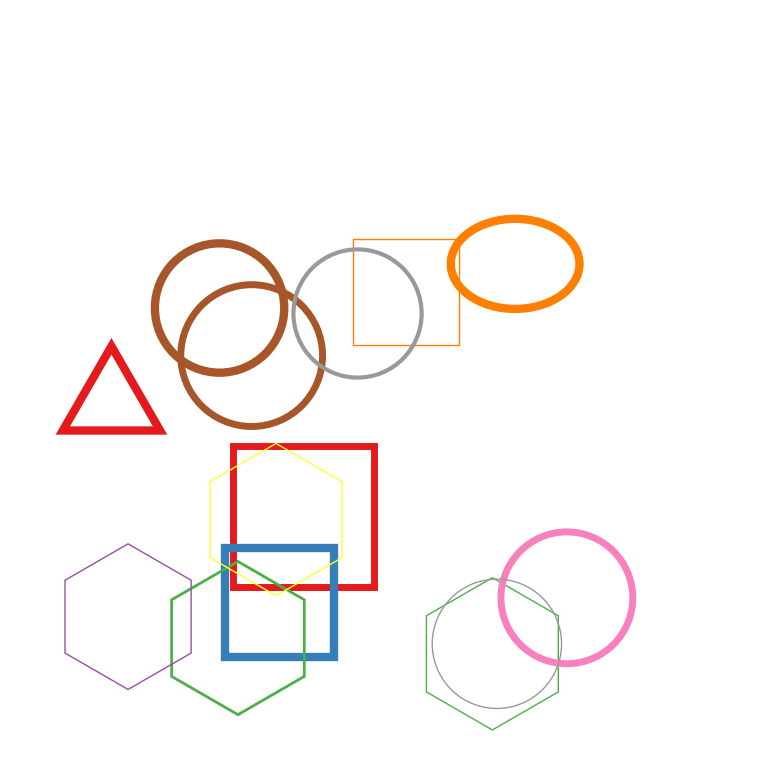[{"shape": "square", "thickness": 2.5, "radius": 0.46, "center": [0.394, 0.329]}, {"shape": "triangle", "thickness": 3, "radius": 0.36, "center": [0.145, 0.477]}, {"shape": "square", "thickness": 3, "radius": 0.35, "center": [0.363, 0.217]}, {"shape": "hexagon", "thickness": 0.5, "radius": 0.49, "center": [0.639, 0.151]}, {"shape": "hexagon", "thickness": 1, "radius": 0.5, "center": [0.309, 0.171]}, {"shape": "hexagon", "thickness": 0.5, "radius": 0.47, "center": [0.166, 0.199]}, {"shape": "oval", "thickness": 3, "radius": 0.42, "center": [0.669, 0.657]}, {"shape": "square", "thickness": 0.5, "radius": 0.34, "center": [0.527, 0.62]}, {"shape": "hexagon", "thickness": 0.5, "radius": 0.49, "center": [0.359, 0.325]}, {"shape": "circle", "thickness": 2.5, "radius": 0.46, "center": [0.327, 0.538]}, {"shape": "circle", "thickness": 3, "radius": 0.42, "center": [0.285, 0.6]}, {"shape": "circle", "thickness": 2.5, "radius": 0.43, "center": [0.736, 0.224]}, {"shape": "circle", "thickness": 0.5, "radius": 0.42, "center": [0.645, 0.164]}, {"shape": "circle", "thickness": 1.5, "radius": 0.42, "center": [0.464, 0.593]}]